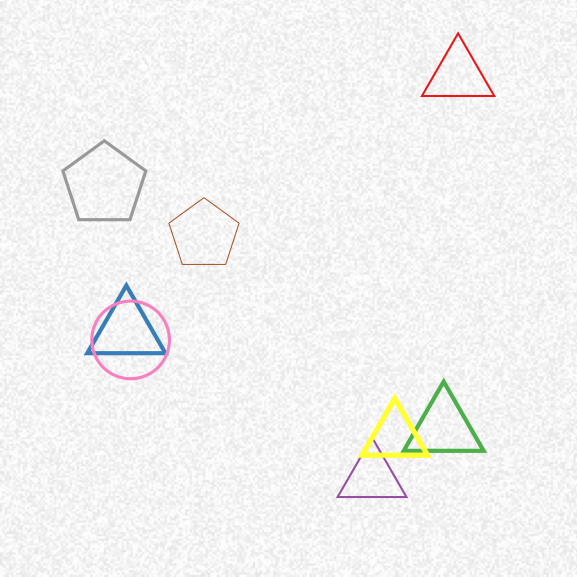[{"shape": "triangle", "thickness": 1, "radius": 0.36, "center": [0.793, 0.869]}, {"shape": "triangle", "thickness": 2, "radius": 0.39, "center": [0.219, 0.427]}, {"shape": "triangle", "thickness": 2, "radius": 0.4, "center": [0.768, 0.258]}, {"shape": "triangle", "thickness": 1, "radius": 0.34, "center": [0.644, 0.173]}, {"shape": "triangle", "thickness": 2.5, "radius": 0.33, "center": [0.684, 0.244]}, {"shape": "pentagon", "thickness": 0.5, "radius": 0.32, "center": [0.353, 0.593]}, {"shape": "circle", "thickness": 1.5, "radius": 0.34, "center": [0.226, 0.411]}, {"shape": "pentagon", "thickness": 1.5, "radius": 0.38, "center": [0.181, 0.68]}]